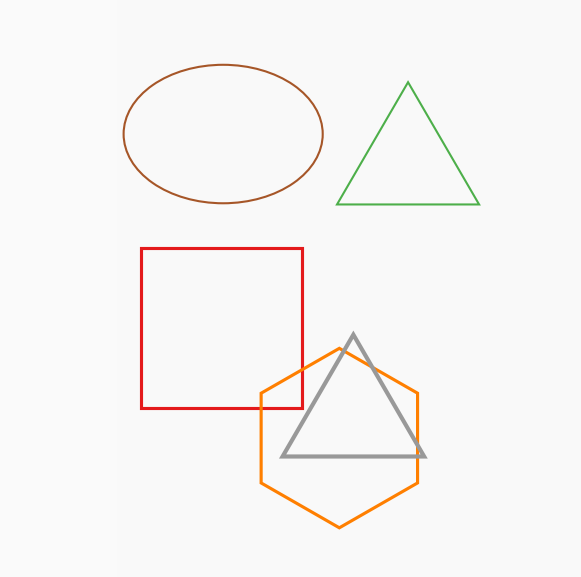[{"shape": "square", "thickness": 1.5, "radius": 0.69, "center": [0.382, 0.431]}, {"shape": "triangle", "thickness": 1, "radius": 0.71, "center": [0.702, 0.716]}, {"shape": "hexagon", "thickness": 1.5, "radius": 0.78, "center": [0.584, 0.241]}, {"shape": "oval", "thickness": 1, "radius": 0.86, "center": [0.384, 0.767]}, {"shape": "triangle", "thickness": 2, "radius": 0.7, "center": [0.608, 0.279]}]